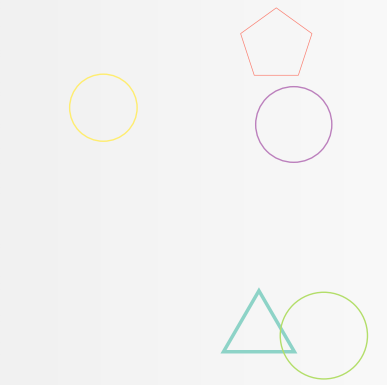[{"shape": "triangle", "thickness": 2.5, "radius": 0.53, "center": [0.668, 0.139]}, {"shape": "pentagon", "thickness": 0.5, "radius": 0.48, "center": [0.713, 0.883]}, {"shape": "circle", "thickness": 1, "radius": 0.56, "center": [0.836, 0.128]}, {"shape": "circle", "thickness": 1, "radius": 0.49, "center": [0.758, 0.677]}, {"shape": "circle", "thickness": 1, "radius": 0.44, "center": [0.267, 0.72]}]